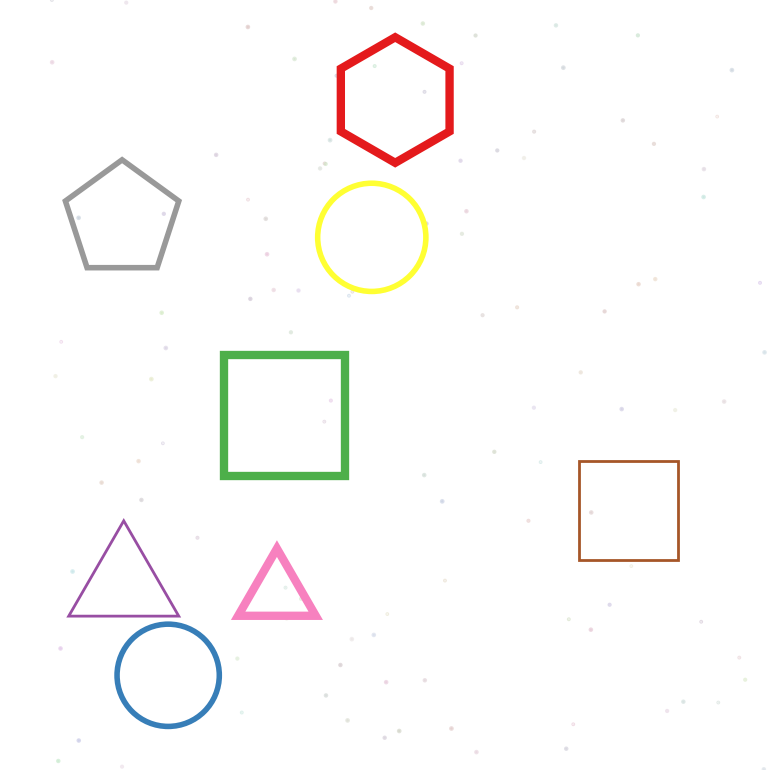[{"shape": "hexagon", "thickness": 3, "radius": 0.41, "center": [0.513, 0.87]}, {"shape": "circle", "thickness": 2, "radius": 0.33, "center": [0.218, 0.123]}, {"shape": "square", "thickness": 3, "radius": 0.39, "center": [0.369, 0.461]}, {"shape": "triangle", "thickness": 1, "radius": 0.41, "center": [0.161, 0.241]}, {"shape": "circle", "thickness": 2, "radius": 0.35, "center": [0.483, 0.692]}, {"shape": "square", "thickness": 1, "radius": 0.32, "center": [0.816, 0.338]}, {"shape": "triangle", "thickness": 3, "radius": 0.29, "center": [0.36, 0.229]}, {"shape": "pentagon", "thickness": 2, "radius": 0.39, "center": [0.159, 0.715]}]